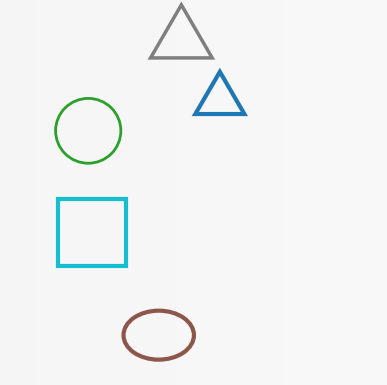[{"shape": "triangle", "thickness": 3, "radius": 0.37, "center": [0.567, 0.74]}, {"shape": "circle", "thickness": 2, "radius": 0.42, "center": [0.228, 0.66]}, {"shape": "oval", "thickness": 3, "radius": 0.45, "center": [0.41, 0.129]}, {"shape": "triangle", "thickness": 2.5, "radius": 0.46, "center": [0.468, 0.896]}, {"shape": "square", "thickness": 3, "radius": 0.44, "center": [0.238, 0.396]}]